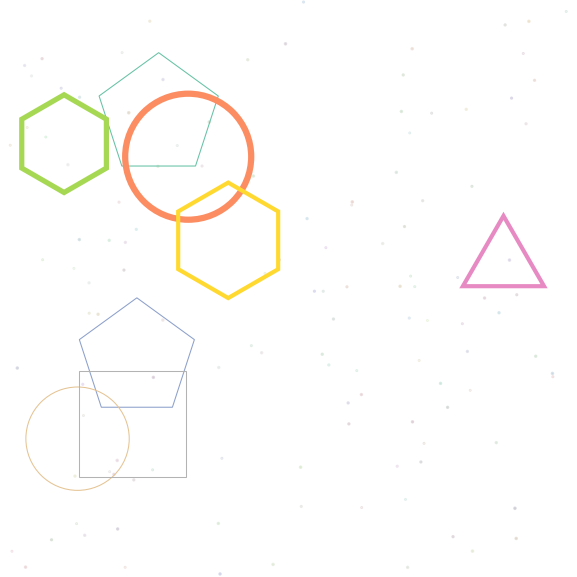[{"shape": "pentagon", "thickness": 0.5, "radius": 0.54, "center": [0.275, 0.799]}, {"shape": "circle", "thickness": 3, "radius": 0.55, "center": [0.326, 0.728]}, {"shape": "pentagon", "thickness": 0.5, "radius": 0.52, "center": [0.237, 0.379]}, {"shape": "triangle", "thickness": 2, "radius": 0.41, "center": [0.872, 0.544]}, {"shape": "hexagon", "thickness": 2.5, "radius": 0.42, "center": [0.111, 0.75]}, {"shape": "hexagon", "thickness": 2, "radius": 0.5, "center": [0.395, 0.583]}, {"shape": "circle", "thickness": 0.5, "radius": 0.45, "center": [0.134, 0.24]}, {"shape": "square", "thickness": 0.5, "radius": 0.46, "center": [0.229, 0.265]}]